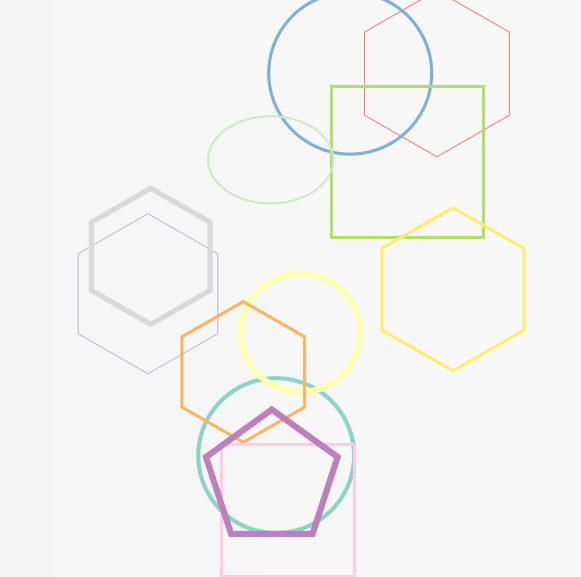[{"shape": "circle", "thickness": 2, "radius": 0.67, "center": [0.475, 0.21]}, {"shape": "circle", "thickness": 3, "radius": 0.51, "center": [0.517, 0.423]}, {"shape": "hexagon", "thickness": 0.5, "radius": 0.69, "center": [0.255, 0.49]}, {"shape": "hexagon", "thickness": 0.5, "radius": 0.72, "center": [0.752, 0.872]}, {"shape": "circle", "thickness": 1.5, "radius": 0.7, "center": [0.603, 0.872]}, {"shape": "hexagon", "thickness": 1.5, "radius": 0.61, "center": [0.419, 0.355]}, {"shape": "square", "thickness": 1.5, "radius": 0.65, "center": [0.7, 0.72]}, {"shape": "square", "thickness": 1.5, "radius": 0.57, "center": [0.495, 0.116]}, {"shape": "hexagon", "thickness": 2.5, "radius": 0.59, "center": [0.259, 0.555]}, {"shape": "pentagon", "thickness": 3, "radius": 0.6, "center": [0.468, 0.171]}, {"shape": "oval", "thickness": 1, "radius": 0.54, "center": [0.466, 0.722]}, {"shape": "hexagon", "thickness": 1.5, "radius": 0.71, "center": [0.779, 0.498]}]